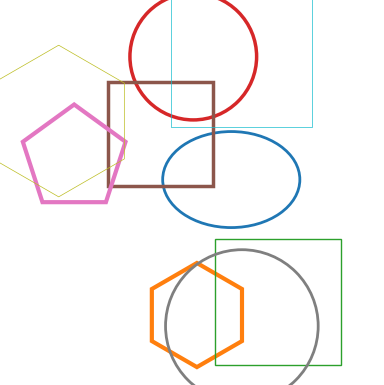[{"shape": "oval", "thickness": 2, "radius": 0.89, "center": [0.601, 0.534]}, {"shape": "hexagon", "thickness": 3, "radius": 0.68, "center": [0.511, 0.182]}, {"shape": "square", "thickness": 1, "radius": 0.81, "center": [0.723, 0.216]}, {"shape": "circle", "thickness": 2.5, "radius": 0.82, "center": [0.502, 0.853]}, {"shape": "square", "thickness": 2.5, "radius": 0.68, "center": [0.417, 0.652]}, {"shape": "pentagon", "thickness": 3, "radius": 0.7, "center": [0.193, 0.588]}, {"shape": "circle", "thickness": 2, "radius": 0.99, "center": [0.628, 0.153]}, {"shape": "hexagon", "thickness": 0.5, "radius": 0.98, "center": [0.152, 0.686]}, {"shape": "square", "thickness": 0.5, "radius": 0.92, "center": [0.627, 0.853]}]